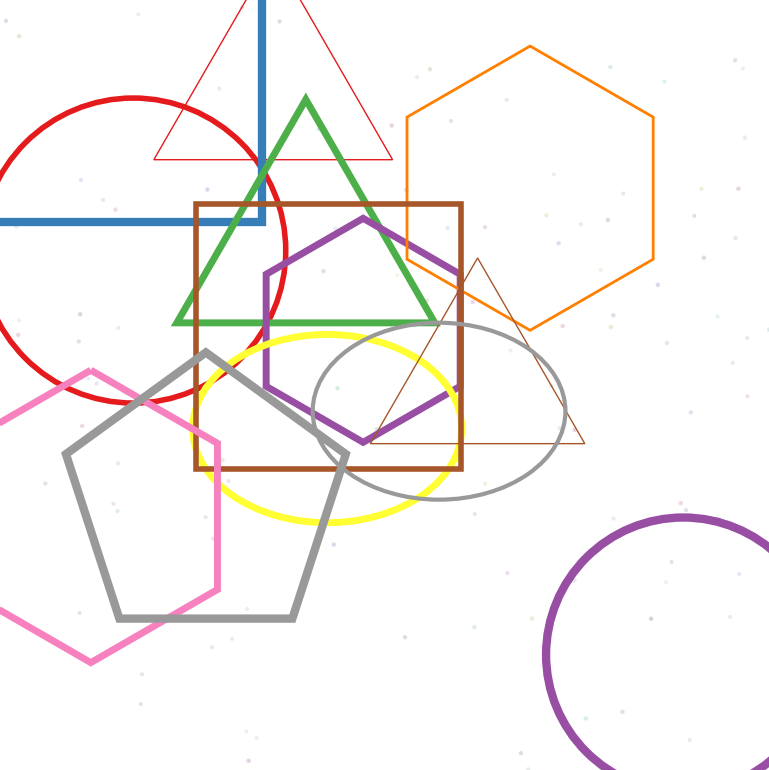[{"shape": "circle", "thickness": 2, "radius": 0.99, "center": [0.173, 0.675]}, {"shape": "triangle", "thickness": 0.5, "radius": 0.9, "center": [0.355, 0.882]}, {"shape": "square", "thickness": 3, "radius": 0.87, "center": [0.167, 0.885]}, {"shape": "triangle", "thickness": 2.5, "radius": 0.97, "center": [0.397, 0.677]}, {"shape": "circle", "thickness": 3, "radius": 0.89, "center": [0.887, 0.15]}, {"shape": "hexagon", "thickness": 2.5, "radius": 0.73, "center": [0.472, 0.571]}, {"shape": "hexagon", "thickness": 1, "radius": 0.92, "center": [0.688, 0.756]}, {"shape": "oval", "thickness": 2.5, "radius": 0.87, "center": [0.425, 0.443]}, {"shape": "square", "thickness": 2, "radius": 0.86, "center": [0.427, 0.563]}, {"shape": "triangle", "thickness": 0.5, "radius": 0.8, "center": [0.62, 0.504]}, {"shape": "hexagon", "thickness": 2.5, "radius": 0.95, "center": [0.118, 0.329]}, {"shape": "oval", "thickness": 1.5, "radius": 0.82, "center": [0.57, 0.466]}, {"shape": "pentagon", "thickness": 3, "radius": 0.96, "center": [0.267, 0.351]}]